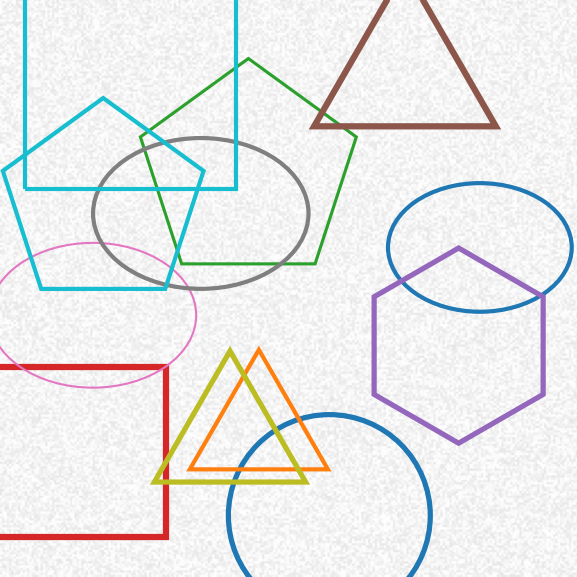[{"shape": "circle", "thickness": 2.5, "radius": 0.87, "center": [0.57, 0.106]}, {"shape": "oval", "thickness": 2, "radius": 0.8, "center": [0.831, 0.571]}, {"shape": "triangle", "thickness": 2, "radius": 0.69, "center": [0.448, 0.255]}, {"shape": "pentagon", "thickness": 1.5, "radius": 0.98, "center": [0.43, 0.701]}, {"shape": "square", "thickness": 3, "radius": 0.74, "center": [0.14, 0.217]}, {"shape": "hexagon", "thickness": 2.5, "radius": 0.84, "center": [0.794, 0.401]}, {"shape": "triangle", "thickness": 3, "radius": 0.91, "center": [0.701, 0.871]}, {"shape": "oval", "thickness": 1, "radius": 0.9, "center": [0.161, 0.453]}, {"shape": "oval", "thickness": 2, "radius": 0.93, "center": [0.348, 0.63]}, {"shape": "triangle", "thickness": 2.5, "radius": 0.76, "center": [0.398, 0.24]}, {"shape": "square", "thickness": 2, "radius": 0.91, "center": [0.226, 0.854]}, {"shape": "pentagon", "thickness": 2, "radius": 0.91, "center": [0.179, 0.647]}]